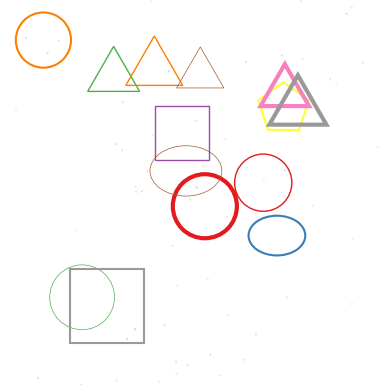[{"shape": "circle", "thickness": 3, "radius": 0.42, "center": [0.532, 0.464]}, {"shape": "circle", "thickness": 1, "radius": 0.37, "center": [0.684, 0.525]}, {"shape": "oval", "thickness": 1.5, "radius": 0.37, "center": [0.719, 0.388]}, {"shape": "triangle", "thickness": 1, "radius": 0.39, "center": [0.295, 0.802]}, {"shape": "circle", "thickness": 0.5, "radius": 0.42, "center": [0.213, 0.228]}, {"shape": "square", "thickness": 1, "radius": 0.35, "center": [0.473, 0.654]}, {"shape": "circle", "thickness": 1.5, "radius": 0.36, "center": [0.113, 0.896]}, {"shape": "triangle", "thickness": 1, "radius": 0.43, "center": [0.401, 0.821]}, {"shape": "pentagon", "thickness": 1.5, "radius": 0.34, "center": [0.737, 0.718]}, {"shape": "triangle", "thickness": 0.5, "radius": 0.35, "center": [0.52, 0.807]}, {"shape": "oval", "thickness": 0.5, "radius": 0.47, "center": [0.483, 0.556]}, {"shape": "triangle", "thickness": 3, "radius": 0.36, "center": [0.74, 0.761]}, {"shape": "square", "thickness": 1.5, "radius": 0.48, "center": [0.277, 0.206]}, {"shape": "triangle", "thickness": 3, "radius": 0.43, "center": [0.774, 0.719]}]